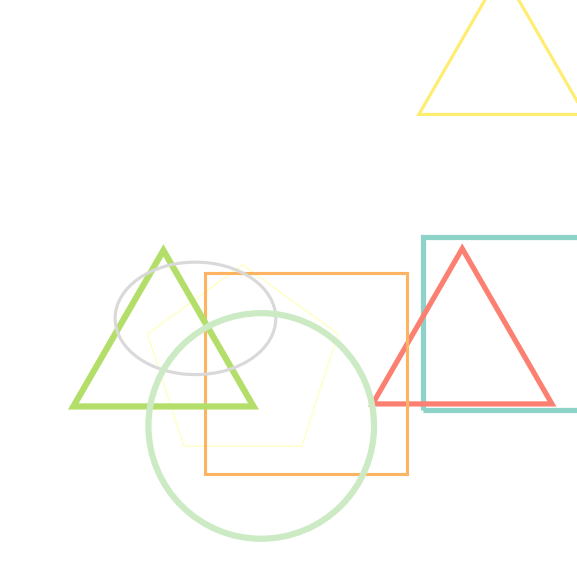[{"shape": "square", "thickness": 2.5, "radius": 0.75, "center": [0.881, 0.439]}, {"shape": "pentagon", "thickness": 0.5, "radius": 0.87, "center": [0.42, 0.367]}, {"shape": "triangle", "thickness": 2.5, "radius": 0.9, "center": [0.8, 0.389]}, {"shape": "square", "thickness": 1.5, "radius": 0.87, "center": [0.53, 0.353]}, {"shape": "triangle", "thickness": 3, "radius": 0.9, "center": [0.283, 0.385]}, {"shape": "oval", "thickness": 1.5, "radius": 0.7, "center": [0.338, 0.448]}, {"shape": "circle", "thickness": 3, "radius": 0.98, "center": [0.452, 0.262]}, {"shape": "triangle", "thickness": 1.5, "radius": 0.83, "center": [0.869, 0.884]}]